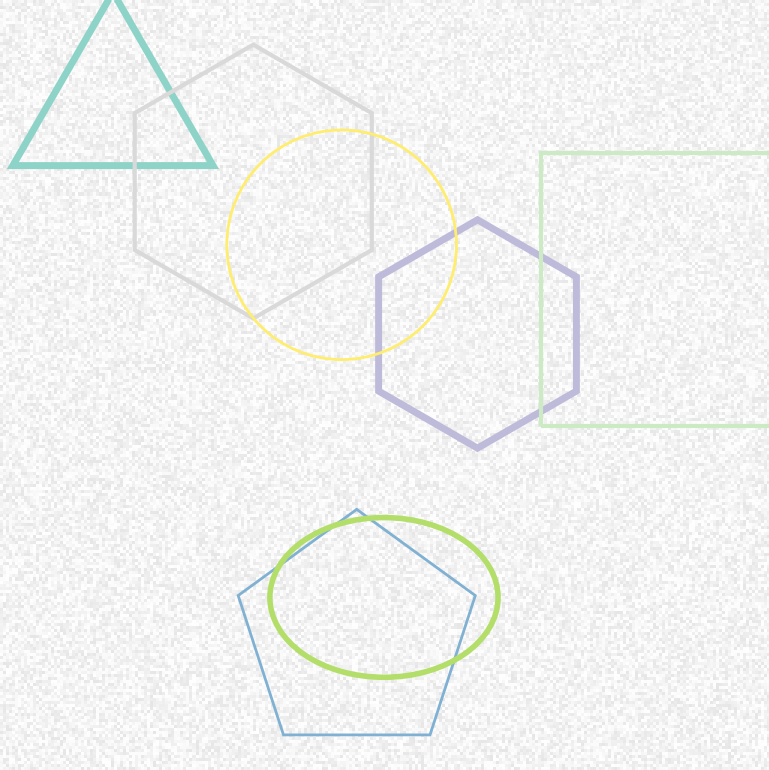[{"shape": "triangle", "thickness": 2.5, "radius": 0.75, "center": [0.147, 0.86]}, {"shape": "hexagon", "thickness": 2.5, "radius": 0.74, "center": [0.62, 0.566]}, {"shape": "pentagon", "thickness": 1, "radius": 0.81, "center": [0.463, 0.177]}, {"shape": "oval", "thickness": 2, "radius": 0.74, "center": [0.499, 0.224]}, {"shape": "hexagon", "thickness": 1.5, "radius": 0.89, "center": [0.329, 0.764]}, {"shape": "square", "thickness": 1.5, "radius": 0.88, "center": [0.879, 0.624]}, {"shape": "circle", "thickness": 1, "radius": 0.75, "center": [0.444, 0.682]}]